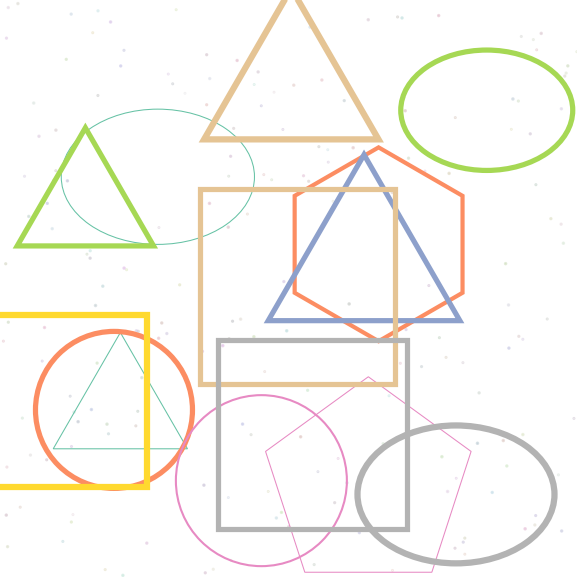[{"shape": "triangle", "thickness": 0.5, "radius": 0.67, "center": [0.208, 0.289]}, {"shape": "oval", "thickness": 0.5, "radius": 0.84, "center": [0.273, 0.693]}, {"shape": "circle", "thickness": 2.5, "radius": 0.68, "center": [0.197, 0.289]}, {"shape": "hexagon", "thickness": 2, "radius": 0.84, "center": [0.656, 0.576]}, {"shape": "triangle", "thickness": 2.5, "radius": 0.96, "center": [0.63, 0.54]}, {"shape": "circle", "thickness": 1, "radius": 0.74, "center": [0.453, 0.167]}, {"shape": "pentagon", "thickness": 0.5, "radius": 0.94, "center": [0.638, 0.16]}, {"shape": "oval", "thickness": 2.5, "radius": 0.74, "center": [0.843, 0.808]}, {"shape": "triangle", "thickness": 2.5, "radius": 0.68, "center": [0.148, 0.641]}, {"shape": "square", "thickness": 3, "radius": 0.74, "center": [0.107, 0.305]}, {"shape": "square", "thickness": 2.5, "radius": 0.85, "center": [0.515, 0.503]}, {"shape": "triangle", "thickness": 3, "radius": 0.87, "center": [0.504, 0.845]}, {"shape": "square", "thickness": 2.5, "radius": 0.82, "center": [0.542, 0.247]}, {"shape": "oval", "thickness": 3, "radius": 0.85, "center": [0.79, 0.143]}]